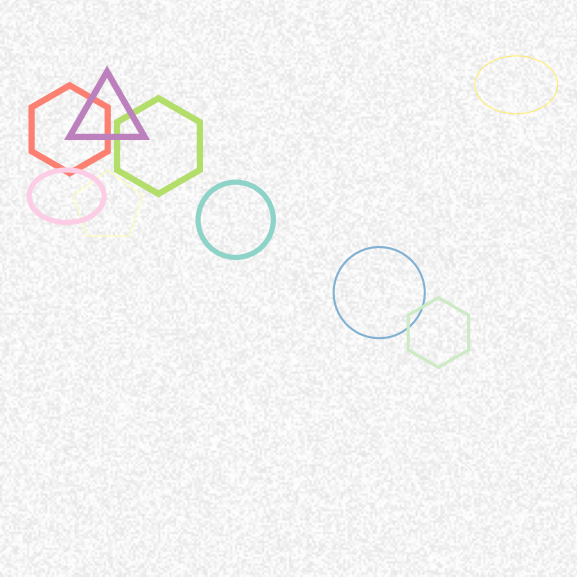[{"shape": "circle", "thickness": 2.5, "radius": 0.33, "center": [0.408, 0.619]}, {"shape": "pentagon", "thickness": 0.5, "radius": 0.32, "center": [0.187, 0.641]}, {"shape": "hexagon", "thickness": 3, "radius": 0.38, "center": [0.121, 0.775]}, {"shape": "circle", "thickness": 1, "radius": 0.39, "center": [0.657, 0.492]}, {"shape": "hexagon", "thickness": 3, "radius": 0.41, "center": [0.274, 0.746]}, {"shape": "oval", "thickness": 2.5, "radius": 0.32, "center": [0.115, 0.659]}, {"shape": "triangle", "thickness": 3, "radius": 0.38, "center": [0.185, 0.8]}, {"shape": "hexagon", "thickness": 1.5, "radius": 0.3, "center": [0.759, 0.423]}, {"shape": "oval", "thickness": 0.5, "radius": 0.36, "center": [0.894, 0.852]}]